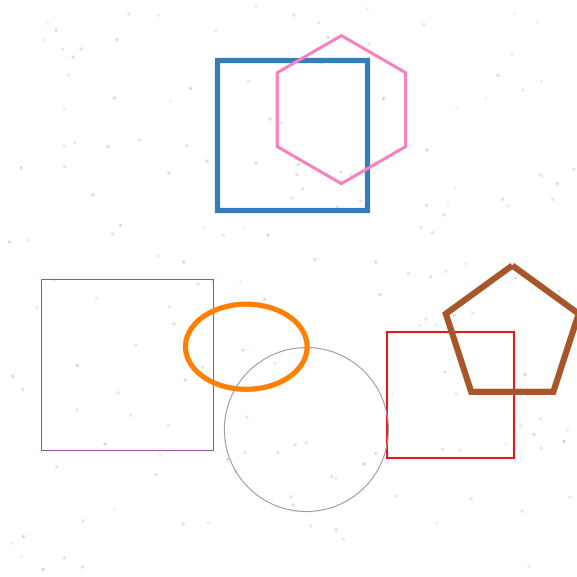[{"shape": "square", "thickness": 1, "radius": 0.55, "center": [0.78, 0.315]}, {"shape": "square", "thickness": 2.5, "radius": 0.65, "center": [0.506, 0.766]}, {"shape": "square", "thickness": 0.5, "radius": 0.74, "center": [0.22, 0.368]}, {"shape": "oval", "thickness": 2.5, "radius": 0.53, "center": [0.427, 0.399]}, {"shape": "pentagon", "thickness": 3, "radius": 0.6, "center": [0.887, 0.418]}, {"shape": "hexagon", "thickness": 1.5, "radius": 0.64, "center": [0.591, 0.809]}, {"shape": "circle", "thickness": 0.5, "radius": 0.71, "center": [0.531, 0.255]}]